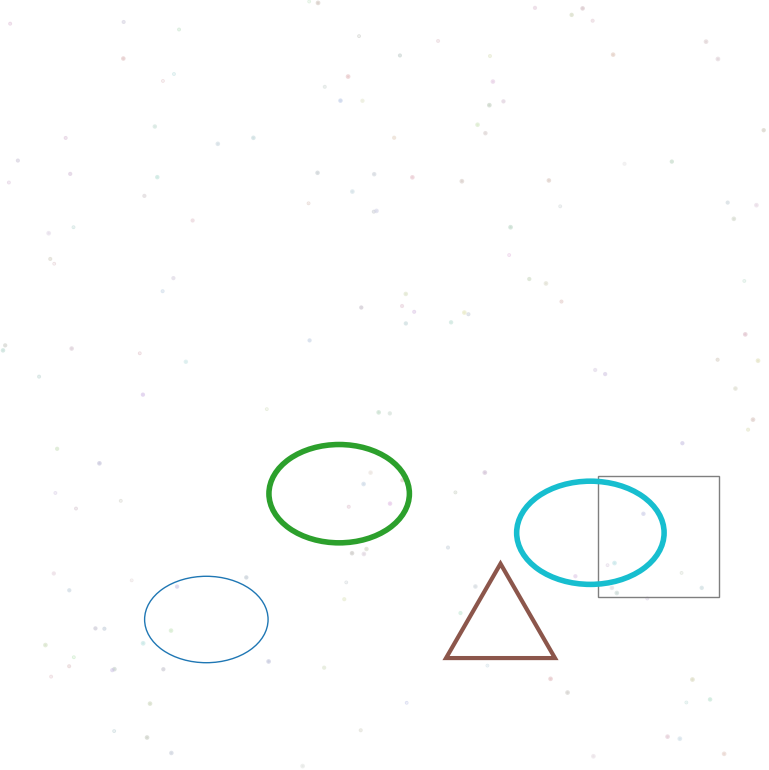[{"shape": "oval", "thickness": 0.5, "radius": 0.4, "center": [0.268, 0.195]}, {"shape": "oval", "thickness": 2, "radius": 0.46, "center": [0.44, 0.359]}, {"shape": "triangle", "thickness": 1.5, "radius": 0.41, "center": [0.65, 0.186]}, {"shape": "square", "thickness": 0.5, "radius": 0.39, "center": [0.855, 0.304]}, {"shape": "oval", "thickness": 2, "radius": 0.48, "center": [0.767, 0.308]}]